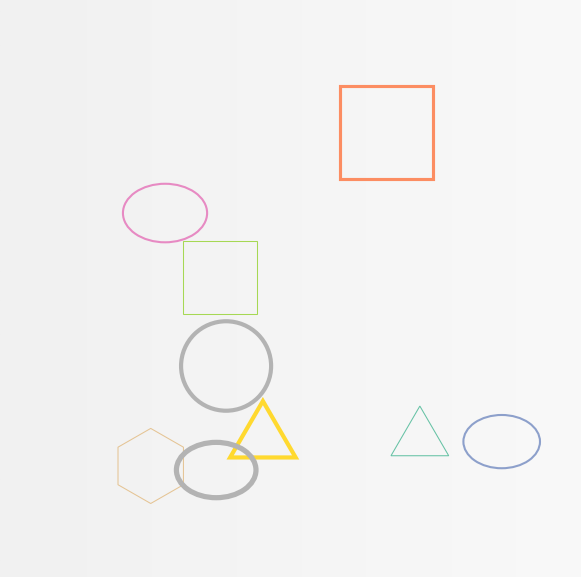[{"shape": "triangle", "thickness": 0.5, "radius": 0.29, "center": [0.722, 0.239]}, {"shape": "square", "thickness": 1.5, "radius": 0.4, "center": [0.665, 0.769]}, {"shape": "oval", "thickness": 1, "radius": 0.33, "center": [0.863, 0.234]}, {"shape": "oval", "thickness": 1, "radius": 0.36, "center": [0.284, 0.63]}, {"shape": "square", "thickness": 0.5, "radius": 0.32, "center": [0.378, 0.519]}, {"shape": "triangle", "thickness": 2, "radius": 0.33, "center": [0.452, 0.24]}, {"shape": "hexagon", "thickness": 0.5, "radius": 0.32, "center": [0.259, 0.192]}, {"shape": "circle", "thickness": 2, "radius": 0.39, "center": [0.389, 0.365]}, {"shape": "oval", "thickness": 2.5, "radius": 0.34, "center": [0.372, 0.185]}]